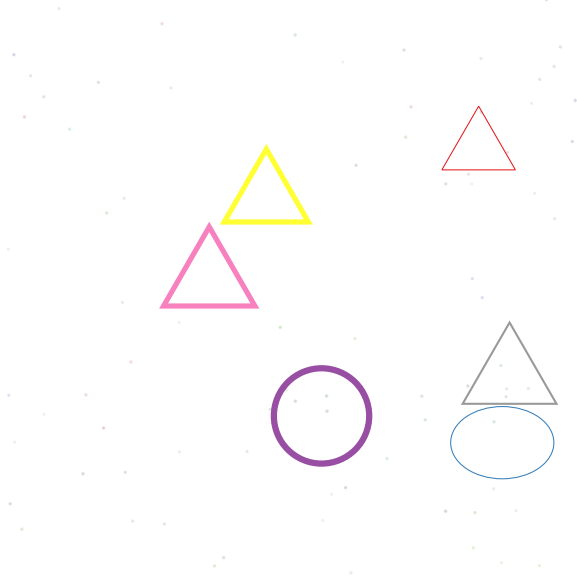[{"shape": "triangle", "thickness": 0.5, "radius": 0.37, "center": [0.829, 0.742]}, {"shape": "oval", "thickness": 0.5, "radius": 0.45, "center": [0.87, 0.233]}, {"shape": "circle", "thickness": 3, "radius": 0.41, "center": [0.557, 0.279]}, {"shape": "triangle", "thickness": 2.5, "radius": 0.42, "center": [0.461, 0.657]}, {"shape": "triangle", "thickness": 2.5, "radius": 0.46, "center": [0.362, 0.515]}, {"shape": "triangle", "thickness": 1, "radius": 0.47, "center": [0.882, 0.347]}]